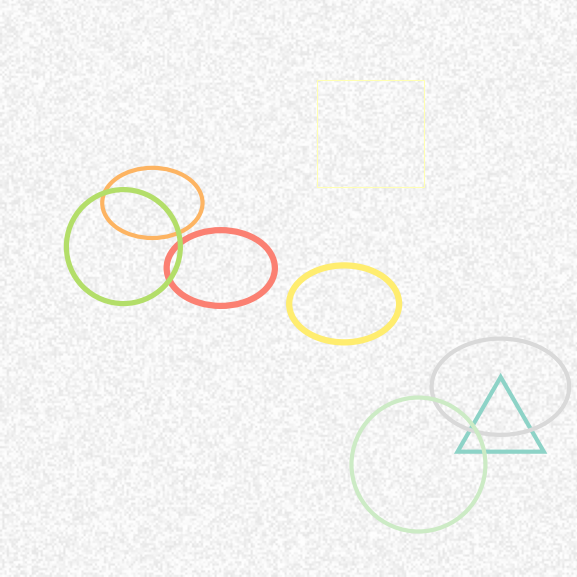[{"shape": "triangle", "thickness": 2, "radius": 0.43, "center": [0.867, 0.26]}, {"shape": "square", "thickness": 0.5, "radius": 0.46, "center": [0.641, 0.768]}, {"shape": "oval", "thickness": 3, "radius": 0.47, "center": [0.382, 0.535]}, {"shape": "oval", "thickness": 2, "radius": 0.43, "center": [0.264, 0.648]}, {"shape": "circle", "thickness": 2.5, "radius": 0.49, "center": [0.214, 0.572]}, {"shape": "oval", "thickness": 2, "radius": 0.6, "center": [0.867, 0.329]}, {"shape": "circle", "thickness": 2, "radius": 0.58, "center": [0.725, 0.195]}, {"shape": "oval", "thickness": 3, "radius": 0.48, "center": [0.596, 0.473]}]